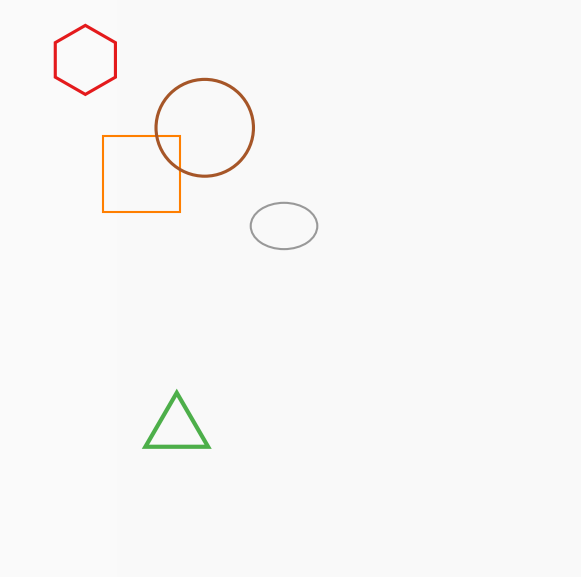[{"shape": "hexagon", "thickness": 1.5, "radius": 0.3, "center": [0.147, 0.895]}, {"shape": "triangle", "thickness": 2, "radius": 0.31, "center": [0.304, 0.257]}, {"shape": "square", "thickness": 1, "radius": 0.33, "center": [0.243, 0.698]}, {"shape": "circle", "thickness": 1.5, "radius": 0.42, "center": [0.352, 0.778]}, {"shape": "oval", "thickness": 1, "radius": 0.29, "center": [0.489, 0.608]}]